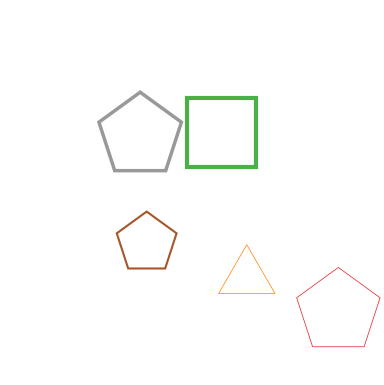[{"shape": "pentagon", "thickness": 0.5, "radius": 0.57, "center": [0.879, 0.191]}, {"shape": "square", "thickness": 3, "radius": 0.45, "center": [0.576, 0.657]}, {"shape": "triangle", "thickness": 0.5, "radius": 0.42, "center": [0.641, 0.28]}, {"shape": "pentagon", "thickness": 1.5, "radius": 0.41, "center": [0.381, 0.369]}, {"shape": "pentagon", "thickness": 2.5, "radius": 0.56, "center": [0.364, 0.648]}]